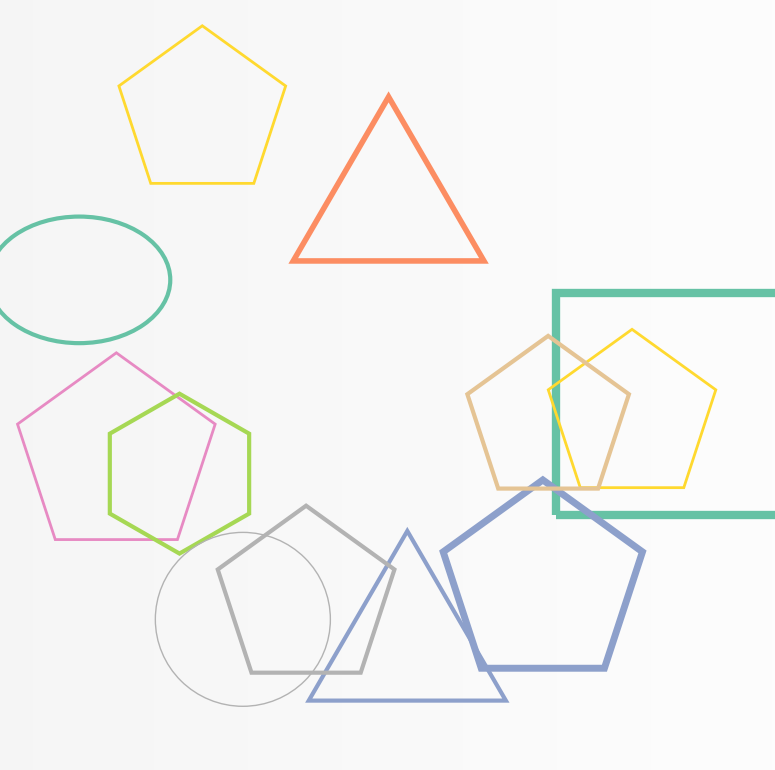[{"shape": "square", "thickness": 3, "radius": 0.72, "center": [0.861, 0.475]}, {"shape": "oval", "thickness": 1.5, "radius": 0.59, "center": [0.102, 0.637]}, {"shape": "triangle", "thickness": 2, "radius": 0.71, "center": [0.501, 0.732]}, {"shape": "triangle", "thickness": 1.5, "radius": 0.73, "center": [0.526, 0.164]}, {"shape": "pentagon", "thickness": 2.5, "radius": 0.68, "center": [0.7, 0.242]}, {"shape": "pentagon", "thickness": 1, "radius": 0.67, "center": [0.15, 0.408]}, {"shape": "hexagon", "thickness": 1.5, "radius": 0.52, "center": [0.232, 0.385]}, {"shape": "pentagon", "thickness": 1, "radius": 0.57, "center": [0.816, 0.459]}, {"shape": "pentagon", "thickness": 1, "radius": 0.57, "center": [0.261, 0.853]}, {"shape": "pentagon", "thickness": 1.5, "radius": 0.55, "center": [0.707, 0.454]}, {"shape": "circle", "thickness": 0.5, "radius": 0.56, "center": [0.313, 0.196]}, {"shape": "pentagon", "thickness": 1.5, "radius": 0.6, "center": [0.395, 0.223]}]